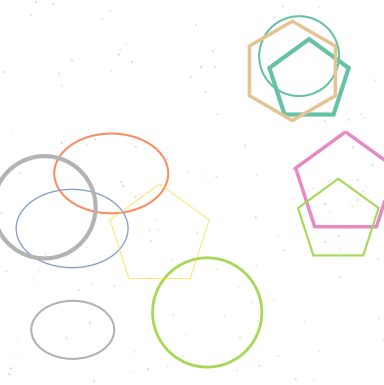[{"shape": "circle", "thickness": 1.5, "radius": 0.52, "center": [0.777, 0.854]}, {"shape": "pentagon", "thickness": 3, "radius": 0.54, "center": [0.803, 0.79]}, {"shape": "oval", "thickness": 1.5, "radius": 0.74, "center": [0.289, 0.55]}, {"shape": "oval", "thickness": 1, "radius": 0.73, "center": [0.187, 0.406]}, {"shape": "pentagon", "thickness": 2.5, "radius": 0.68, "center": [0.898, 0.521]}, {"shape": "circle", "thickness": 2, "radius": 0.71, "center": [0.538, 0.188]}, {"shape": "pentagon", "thickness": 1.5, "radius": 0.55, "center": [0.879, 0.426]}, {"shape": "pentagon", "thickness": 0.5, "radius": 0.68, "center": [0.415, 0.387]}, {"shape": "hexagon", "thickness": 2.5, "radius": 0.64, "center": [0.759, 0.816]}, {"shape": "oval", "thickness": 1.5, "radius": 0.54, "center": [0.189, 0.143]}, {"shape": "circle", "thickness": 3, "radius": 0.66, "center": [0.115, 0.462]}]